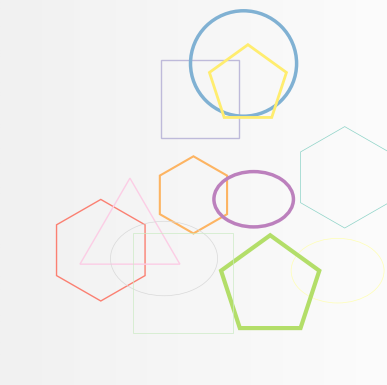[{"shape": "hexagon", "thickness": 0.5, "radius": 0.66, "center": [0.89, 0.539]}, {"shape": "oval", "thickness": 0.5, "radius": 0.6, "center": [0.871, 0.297]}, {"shape": "square", "thickness": 1, "radius": 0.51, "center": [0.516, 0.744]}, {"shape": "hexagon", "thickness": 1, "radius": 0.66, "center": [0.26, 0.35]}, {"shape": "circle", "thickness": 2.5, "radius": 0.68, "center": [0.629, 0.835]}, {"shape": "hexagon", "thickness": 1.5, "radius": 0.5, "center": [0.499, 0.494]}, {"shape": "pentagon", "thickness": 3, "radius": 0.67, "center": [0.697, 0.256]}, {"shape": "triangle", "thickness": 1, "radius": 0.74, "center": [0.335, 0.388]}, {"shape": "oval", "thickness": 0.5, "radius": 0.69, "center": [0.423, 0.329]}, {"shape": "oval", "thickness": 2.5, "radius": 0.51, "center": [0.655, 0.482]}, {"shape": "square", "thickness": 0.5, "radius": 0.65, "center": [0.473, 0.265]}, {"shape": "pentagon", "thickness": 2, "radius": 0.52, "center": [0.64, 0.779]}]